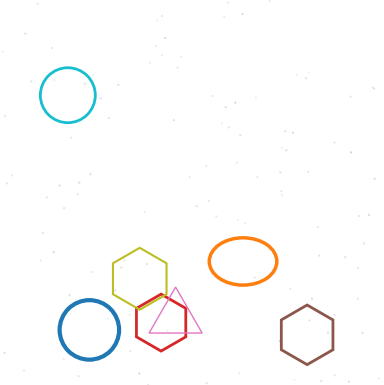[{"shape": "circle", "thickness": 3, "radius": 0.39, "center": [0.232, 0.143]}, {"shape": "oval", "thickness": 2.5, "radius": 0.44, "center": [0.631, 0.321]}, {"shape": "hexagon", "thickness": 2, "radius": 0.37, "center": [0.418, 0.162]}, {"shape": "hexagon", "thickness": 2, "radius": 0.39, "center": [0.798, 0.13]}, {"shape": "triangle", "thickness": 1, "radius": 0.4, "center": [0.456, 0.175]}, {"shape": "hexagon", "thickness": 1.5, "radius": 0.4, "center": [0.363, 0.276]}, {"shape": "circle", "thickness": 2, "radius": 0.36, "center": [0.176, 0.753]}]